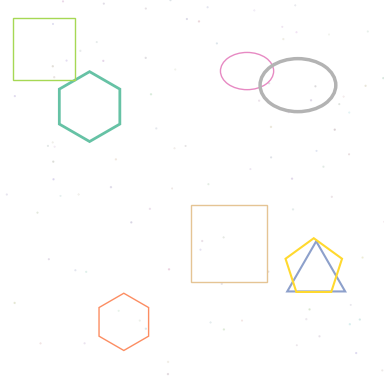[{"shape": "hexagon", "thickness": 2, "radius": 0.45, "center": [0.233, 0.723]}, {"shape": "hexagon", "thickness": 1, "radius": 0.37, "center": [0.322, 0.164]}, {"shape": "triangle", "thickness": 1.5, "radius": 0.43, "center": [0.821, 0.286]}, {"shape": "oval", "thickness": 1, "radius": 0.35, "center": [0.642, 0.815]}, {"shape": "square", "thickness": 1, "radius": 0.4, "center": [0.114, 0.873]}, {"shape": "pentagon", "thickness": 1.5, "radius": 0.39, "center": [0.815, 0.304]}, {"shape": "square", "thickness": 1, "radius": 0.5, "center": [0.594, 0.368]}, {"shape": "oval", "thickness": 2.5, "radius": 0.49, "center": [0.774, 0.779]}]